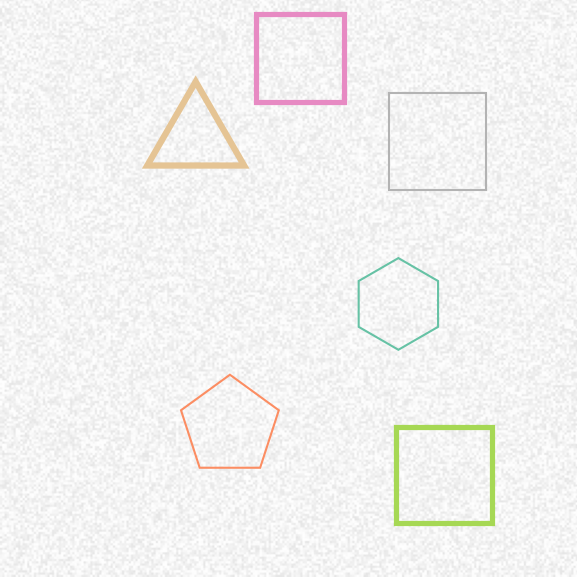[{"shape": "hexagon", "thickness": 1, "radius": 0.4, "center": [0.69, 0.473]}, {"shape": "pentagon", "thickness": 1, "radius": 0.45, "center": [0.398, 0.261]}, {"shape": "square", "thickness": 2.5, "radius": 0.38, "center": [0.519, 0.899]}, {"shape": "square", "thickness": 2.5, "radius": 0.41, "center": [0.769, 0.177]}, {"shape": "triangle", "thickness": 3, "radius": 0.48, "center": [0.339, 0.761]}, {"shape": "square", "thickness": 1, "radius": 0.42, "center": [0.757, 0.754]}]